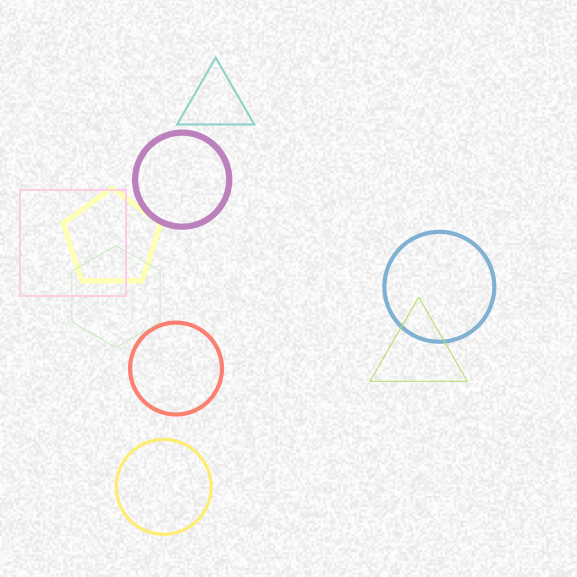[{"shape": "triangle", "thickness": 1, "radius": 0.39, "center": [0.374, 0.822]}, {"shape": "pentagon", "thickness": 2.5, "radius": 0.44, "center": [0.194, 0.585]}, {"shape": "circle", "thickness": 2, "radius": 0.4, "center": [0.305, 0.361]}, {"shape": "circle", "thickness": 2, "radius": 0.48, "center": [0.761, 0.503]}, {"shape": "triangle", "thickness": 0.5, "radius": 0.49, "center": [0.725, 0.388]}, {"shape": "square", "thickness": 1, "radius": 0.46, "center": [0.126, 0.579]}, {"shape": "circle", "thickness": 3, "radius": 0.41, "center": [0.315, 0.688]}, {"shape": "hexagon", "thickness": 0.5, "radius": 0.44, "center": [0.201, 0.486]}, {"shape": "circle", "thickness": 1.5, "radius": 0.41, "center": [0.284, 0.156]}]